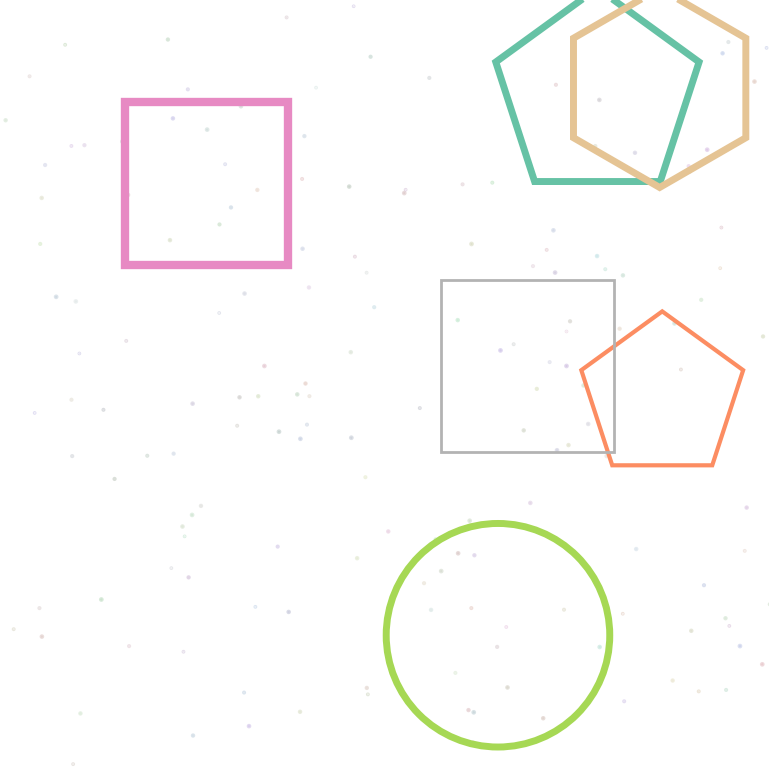[{"shape": "pentagon", "thickness": 2.5, "radius": 0.69, "center": [0.776, 0.877]}, {"shape": "pentagon", "thickness": 1.5, "radius": 0.55, "center": [0.86, 0.485]}, {"shape": "square", "thickness": 3, "radius": 0.53, "center": [0.268, 0.761]}, {"shape": "circle", "thickness": 2.5, "radius": 0.73, "center": [0.647, 0.175]}, {"shape": "hexagon", "thickness": 2.5, "radius": 0.65, "center": [0.857, 0.886]}, {"shape": "square", "thickness": 1, "radius": 0.56, "center": [0.685, 0.524]}]